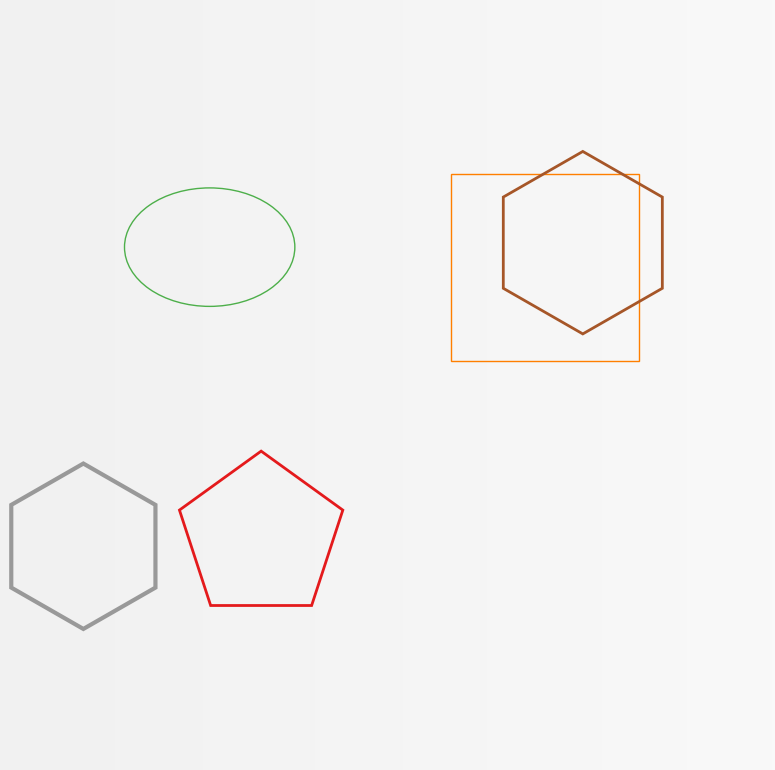[{"shape": "pentagon", "thickness": 1, "radius": 0.55, "center": [0.337, 0.303]}, {"shape": "oval", "thickness": 0.5, "radius": 0.55, "center": [0.271, 0.679]}, {"shape": "square", "thickness": 0.5, "radius": 0.61, "center": [0.703, 0.653]}, {"shape": "hexagon", "thickness": 1, "radius": 0.59, "center": [0.752, 0.685]}, {"shape": "hexagon", "thickness": 1.5, "radius": 0.54, "center": [0.108, 0.291]}]